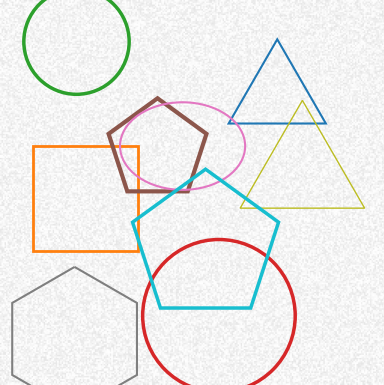[{"shape": "triangle", "thickness": 1.5, "radius": 0.73, "center": [0.72, 0.752]}, {"shape": "square", "thickness": 2, "radius": 0.68, "center": [0.223, 0.485]}, {"shape": "circle", "thickness": 2.5, "radius": 0.68, "center": [0.199, 0.892]}, {"shape": "circle", "thickness": 2.5, "radius": 0.99, "center": [0.569, 0.18]}, {"shape": "pentagon", "thickness": 3, "radius": 0.67, "center": [0.409, 0.611]}, {"shape": "oval", "thickness": 1.5, "radius": 0.81, "center": [0.474, 0.621]}, {"shape": "hexagon", "thickness": 1.5, "radius": 0.94, "center": [0.194, 0.12]}, {"shape": "triangle", "thickness": 1, "radius": 0.93, "center": [0.785, 0.553]}, {"shape": "pentagon", "thickness": 2.5, "radius": 1.0, "center": [0.534, 0.361]}]